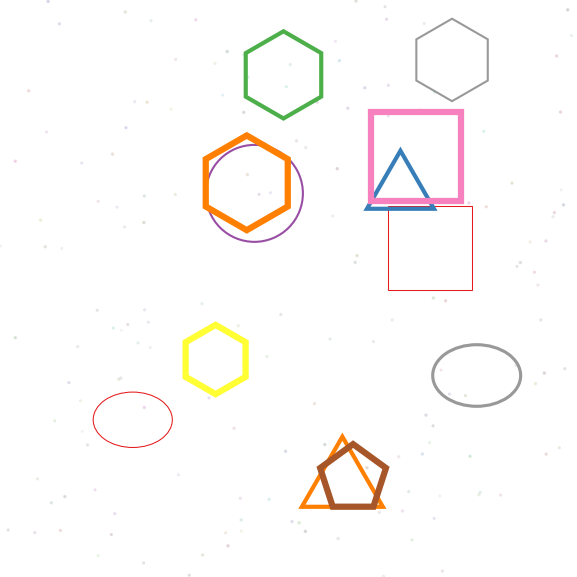[{"shape": "square", "thickness": 0.5, "radius": 0.36, "center": [0.745, 0.569]}, {"shape": "oval", "thickness": 0.5, "radius": 0.34, "center": [0.23, 0.272]}, {"shape": "triangle", "thickness": 2, "radius": 0.34, "center": [0.693, 0.671]}, {"shape": "hexagon", "thickness": 2, "radius": 0.38, "center": [0.491, 0.869]}, {"shape": "circle", "thickness": 1, "radius": 0.42, "center": [0.441, 0.664]}, {"shape": "hexagon", "thickness": 3, "radius": 0.41, "center": [0.427, 0.683]}, {"shape": "triangle", "thickness": 2, "radius": 0.4, "center": [0.593, 0.162]}, {"shape": "hexagon", "thickness": 3, "radius": 0.3, "center": [0.373, 0.377]}, {"shape": "pentagon", "thickness": 3, "radius": 0.3, "center": [0.611, 0.17]}, {"shape": "square", "thickness": 3, "radius": 0.39, "center": [0.72, 0.728]}, {"shape": "oval", "thickness": 1.5, "radius": 0.38, "center": [0.825, 0.349]}, {"shape": "hexagon", "thickness": 1, "radius": 0.36, "center": [0.783, 0.895]}]